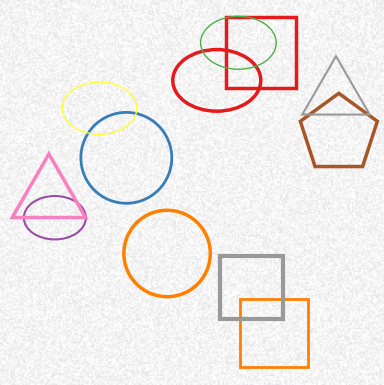[{"shape": "oval", "thickness": 2.5, "radius": 0.57, "center": [0.563, 0.791]}, {"shape": "square", "thickness": 2.5, "radius": 0.46, "center": [0.678, 0.864]}, {"shape": "circle", "thickness": 2, "radius": 0.59, "center": [0.328, 0.59]}, {"shape": "oval", "thickness": 1, "radius": 0.49, "center": [0.619, 0.889]}, {"shape": "oval", "thickness": 1.5, "radius": 0.4, "center": [0.142, 0.434]}, {"shape": "square", "thickness": 2, "radius": 0.44, "center": [0.712, 0.135]}, {"shape": "circle", "thickness": 2.5, "radius": 0.56, "center": [0.434, 0.342]}, {"shape": "oval", "thickness": 1, "radius": 0.48, "center": [0.259, 0.719]}, {"shape": "pentagon", "thickness": 2.5, "radius": 0.53, "center": [0.88, 0.652]}, {"shape": "triangle", "thickness": 2.5, "radius": 0.55, "center": [0.127, 0.49]}, {"shape": "square", "thickness": 3, "radius": 0.41, "center": [0.652, 0.253]}, {"shape": "triangle", "thickness": 1.5, "radius": 0.51, "center": [0.873, 0.753]}]